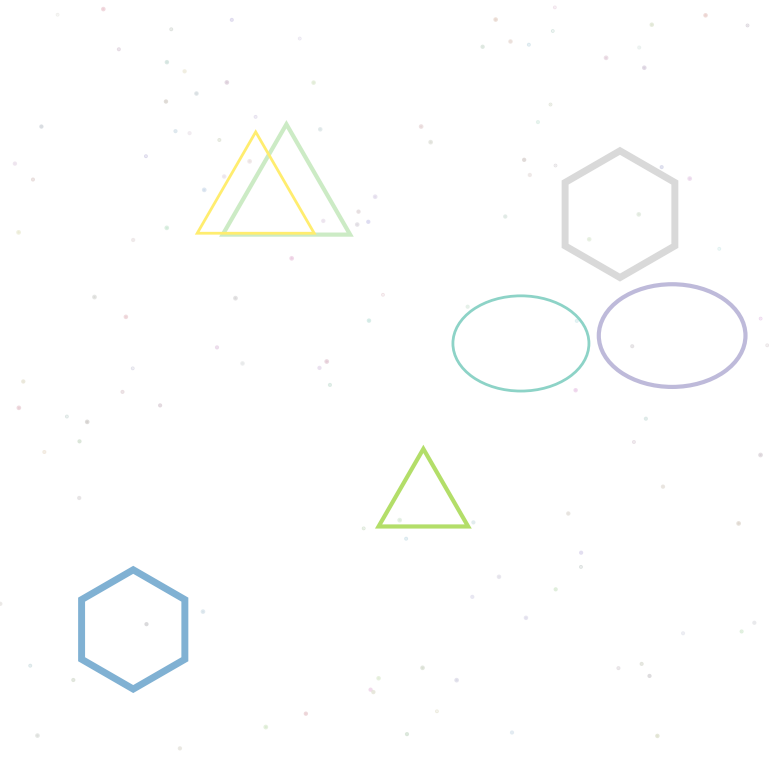[{"shape": "oval", "thickness": 1, "radius": 0.44, "center": [0.677, 0.554]}, {"shape": "oval", "thickness": 1.5, "radius": 0.48, "center": [0.873, 0.564]}, {"shape": "hexagon", "thickness": 2.5, "radius": 0.39, "center": [0.173, 0.183]}, {"shape": "triangle", "thickness": 1.5, "radius": 0.34, "center": [0.55, 0.35]}, {"shape": "hexagon", "thickness": 2.5, "radius": 0.41, "center": [0.805, 0.722]}, {"shape": "triangle", "thickness": 1.5, "radius": 0.48, "center": [0.372, 0.743]}, {"shape": "triangle", "thickness": 1, "radius": 0.44, "center": [0.332, 0.741]}]